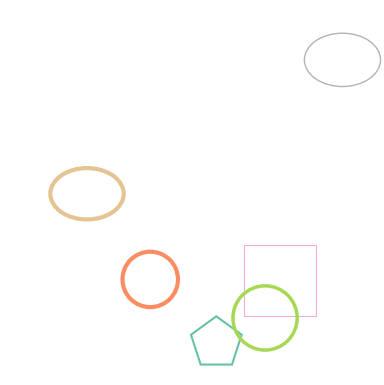[{"shape": "pentagon", "thickness": 1.5, "radius": 0.35, "center": [0.562, 0.109]}, {"shape": "circle", "thickness": 3, "radius": 0.36, "center": [0.39, 0.274]}, {"shape": "square", "thickness": 0.5, "radius": 0.47, "center": [0.728, 0.272]}, {"shape": "circle", "thickness": 2.5, "radius": 0.42, "center": [0.688, 0.174]}, {"shape": "oval", "thickness": 3, "radius": 0.48, "center": [0.226, 0.497]}, {"shape": "oval", "thickness": 1, "radius": 0.49, "center": [0.889, 0.845]}]